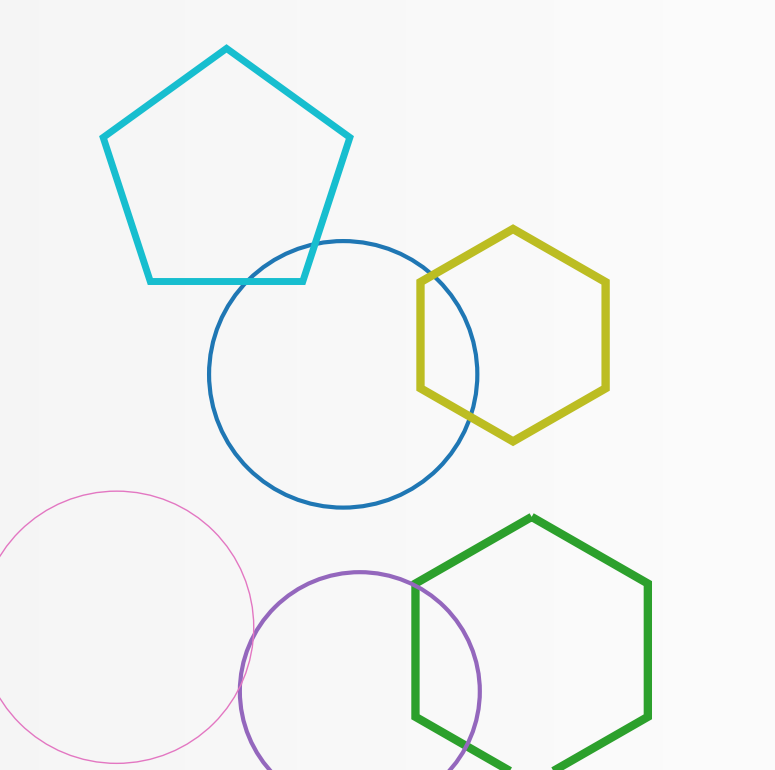[{"shape": "circle", "thickness": 1.5, "radius": 0.87, "center": [0.443, 0.514]}, {"shape": "hexagon", "thickness": 3, "radius": 0.87, "center": [0.686, 0.156]}, {"shape": "circle", "thickness": 1.5, "radius": 0.77, "center": [0.464, 0.102]}, {"shape": "circle", "thickness": 0.5, "radius": 0.88, "center": [0.151, 0.185]}, {"shape": "hexagon", "thickness": 3, "radius": 0.69, "center": [0.662, 0.565]}, {"shape": "pentagon", "thickness": 2.5, "radius": 0.84, "center": [0.292, 0.77]}]